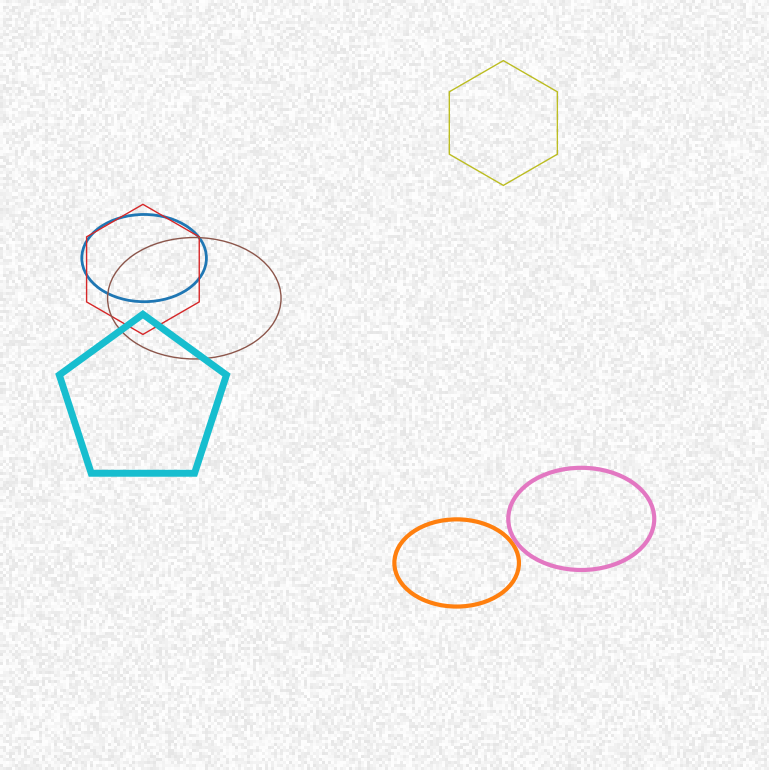[{"shape": "oval", "thickness": 1, "radius": 0.4, "center": [0.187, 0.665]}, {"shape": "oval", "thickness": 1.5, "radius": 0.4, "center": [0.593, 0.269]}, {"shape": "hexagon", "thickness": 0.5, "radius": 0.42, "center": [0.186, 0.65]}, {"shape": "oval", "thickness": 0.5, "radius": 0.56, "center": [0.252, 0.613]}, {"shape": "oval", "thickness": 1.5, "radius": 0.47, "center": [0.755, 0.326]}, {"shape": "hexagon", "thickness": 0.5, "radius": 0.41, "center": [0.654, 0.84]}, {"shape": "pentagon", "thickness": 2.5, "radius": 0.57, "center": [0.186, 0.478]}]